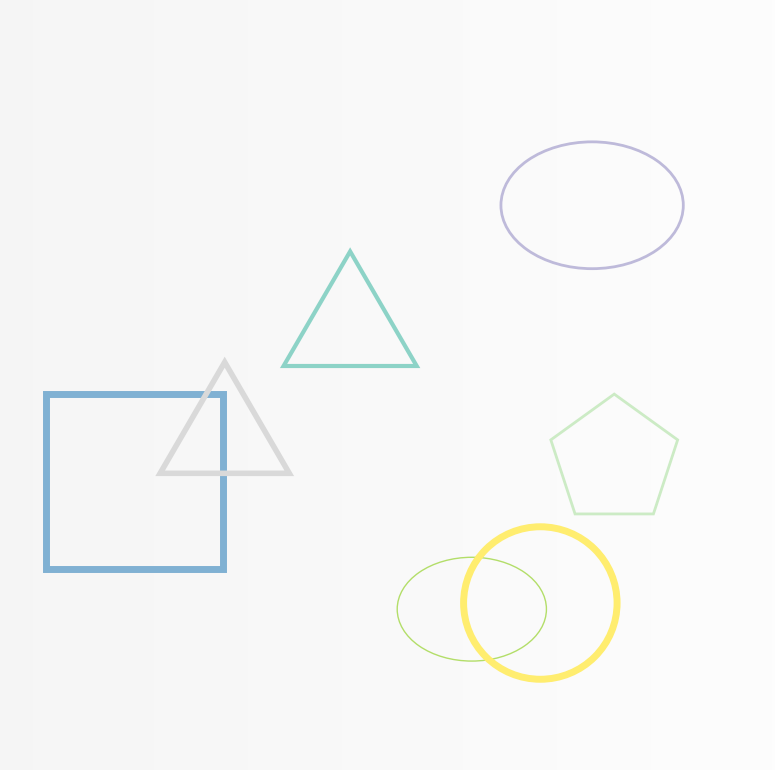[{"shape": "triangle", "thickness": 1.5, "radius": 0.5, "center": [0.452, 0.574]}, {"shape": "oval", "thickness": 1, "radius": 0.59, "center": [0.764, 0.733]}, {"shape": "square", "thickness": 2.5, "radius": 0.57, "center": [0.174, 0.375]}, {"shape": "oval", "thickness": 0.5, "radius": 0.48, "center": [0.609, 0.209]}, {"shape": "triangle", "thickness": 2, "radius": 0.48, "center": [0.29, 0.433]}, {"shape": "pentagon", "thickness": 1, "radius": 0.43, "center": [0.793, 0.402]}, {"shape": "circle", "thickness": 2.5, "radius": 0.5, "center": [0.697, 0.217]}]